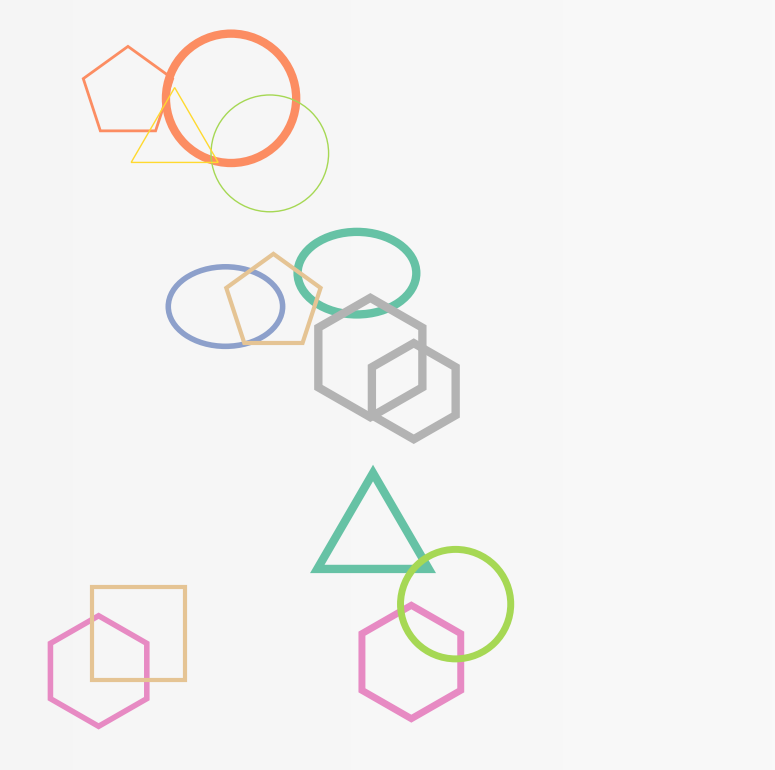[{"shape": "oval", "thickness": 3, "radius": 0.38, "center": [0.461, 0.645]}, {"shape": "triangle", "thickness": 3, "radius": 0.42, "center": [0.481, 0.303]}, {"shape": "circle", "thickness": 3, "radius": 0.42, "center": [0.298, 0.872]}, {"shape": "pentagon", "thickness": 1, "radius": 0.3, "center": [0.165, 0.879]}, {"shape": "oval", "thickness": 2, "radius": 0.37, "center": [0.291, 0.602]}, {"shape": "hexagon", "thickness": 2, "radius": 0.36, "center": [0.127, 0.129]}, {"shape": "hexagon", "thickness": 2.5, "radius": 0.37, "center": [0.531, 0.14]}, {"shape": "circle", "thickness": 0.5, "radius": 0.38, "center": [0.348, 0.801]}, {"shape": "circle", "thickness": 2.5, "radius": 0.36, "center": [0.588, 0.215]}, {"shape": "triangle", "thickness": 0.5, "radius": 0.32, "center": [0.225, 0.821]}, {"shape": "square", "thickness": 1.5, "radius": 0.3, "center": [0.178, 0.177]}, {"shape": "pentagon", "thickness": 1.5, "radius": 0.32, "center": [0.353, 0.606]}, {"shape": "hexagon", "thickness": 3, "radius": 0.39, "center": [0.478, 0.536]}, {"shape": "hexagon", "thickness": 3, "radius": 0.31, "center": [0.534, 0.492]}]